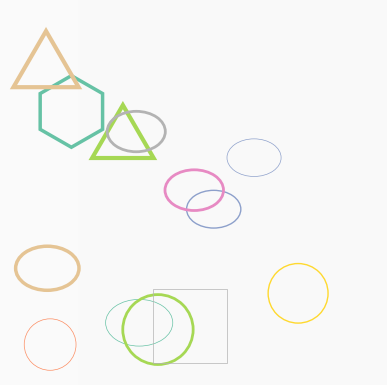[{"shape": "oval", "thickness": 0.5, "radius": 0.43, "center": [0.359, 0.162]}, {"shape": "hexagon", "thickness": 2.5, "radius": 0.46, "center": [0.184, 0.711]}, {"shape": "circle", "thickness": 0.5, "radius": 0.33, "center": [0.129, 0.105]}, {"shape": "oval", "thickness": 0.5, "radius": 0.35, "center": [0.656, 0.59]}, {"shape": "oval", "thickness": 1, "radius": 0.35, "center": [0.552, 0.457]}, {"shape": "oval", "thickness": 2, "radius": 0.38, "center": [0.501, 0.506]}, {"shape": "circle", "thickness": 2, "radius": 0.45, "center": [0.408, 0.144]}, {"shape": "triangle", "thickness": 3, "radius": 0.46, "center": [0.317, 0.635]}, {"shape": "circle", "thickness": 1, "radius": 0.39, "center": [0.769, 0.238]}, {"shape": "oval", "thickness": 2.5, "radius": 0.41, "center": [0.122, 0.303]}, {"shape": "triangle", "thickness": 3, "radius": 0.49, "center": [0.119, 0.822]}, {"shape": "square", "thickness": 0.5, "radius": 0.48, "center": [0.49, 0.154]}, {"shape": "oval", "thickness": 2, "radius": 0.37, "center": [0.352, 0.658]}]